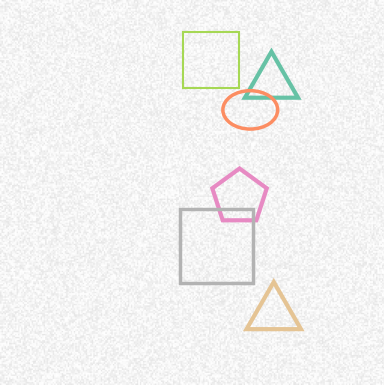[{"shape": "triangle", "thickness": 3, "radius": 0.4, "center": [0.705, 0.786]}, {"shape": "oval", "thickness": 2.5, "radius": 0.36, "center": [0.65, 0.715]}, {"shape": "pentagon", "thickness": 3, "radius": 0.37, "center": [0.622, 0.488]}, {"shape": "square", "thickness": 1.5, "radius": 0.36, "center": [0.548, 0.844]}, {"shape": "triangle", "thickness": 3, "radius": 0.41, "center": [0.711, 0.186]}, {"shape": "square", "thickness": 2.5, "radius": 0.48, "center": [0.562, 0.361]}]